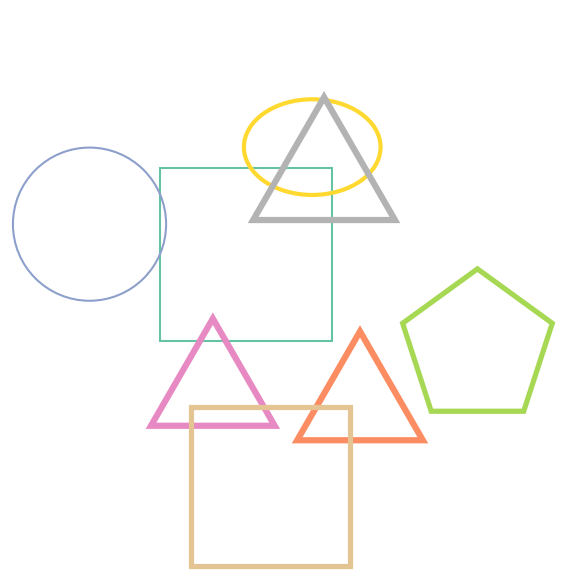[{"shape": "square", "thickness": 1, "radius": 0.75, "center": [0.426, 0.558]}, {"shape": "triangle", "thickness": 3, "radius": 0.63, "center": [0.623, 0.3]}, {"shape": "circle", "thickness": 1, "radius": 0.66, "center": [0.155, 0.611]}, {"shape": "triangle", "thickness": 3, "radius": 0.62, "center": [0.369, 0.324]}, {"shape": "pentagon", "thickness": 2.5, "radius": 0.68, "center": [0.827, 0.397]}, {"shape": "oval", "thickness": 2, "radius": 0.59, "center": [0.541, 0.744]}, {"shape": "square", "thickness": 2.5, "radius": 0.69, "center": [0.469, 0.157]}, {"shape": "triangle", "thickness": 3, "radius": 0.71, "center": [0.561, 0.689]}]